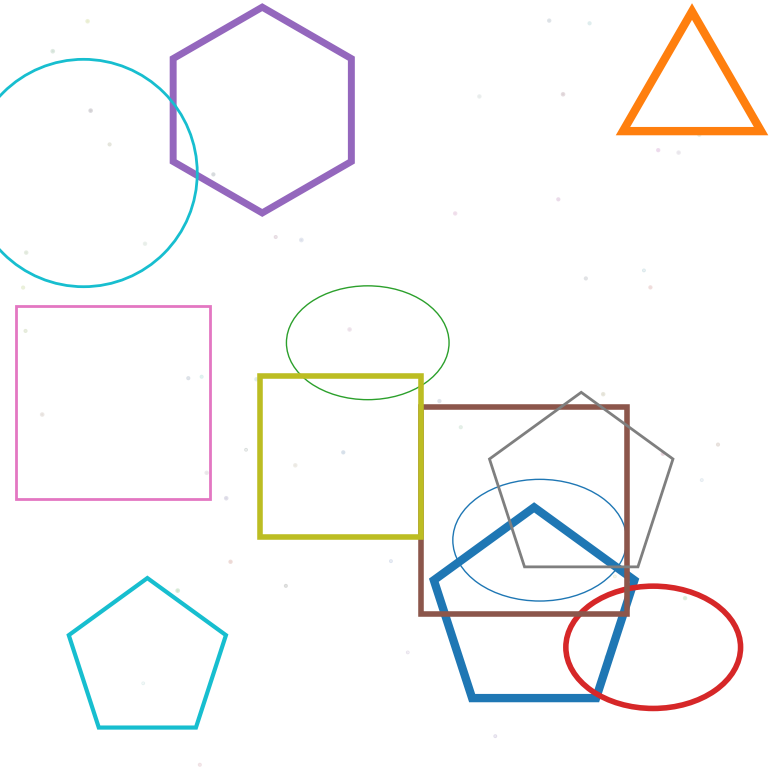[{"shape": "oval", "thickness": 0.5, "radius": 0.56, "center": [0.701, 0.298]}, {"shape": "pentagon", "thickness": 3, "radius": 0.68, "center": [0.694, 0.204]}, {"shape": "triangle", "thickness": 3, "radius": 0.52, "center": [0.899, 0.881]}, {"shape": "oval", "thickness": 0.5, "radius": 0.53, "center": [0.478, 0.555]}, {"shape": "oval", "thickness": 2, "radius": 0.57, "center": [0.848, 0.159]}, {"shape": "hexagon", "thickness": 2.5, "radius": 0.67, "center": [0.341, 0.857]}, {"shape": "square", "thickness": 2, "radius": 0.67, "center": [0.68, 0.337]}, {"shape": "square", "thickness": 1, "radius": 0.63, "center": [0.147, 0.477]}, {"shape": "pentagon", "thickness": 1, "radius": 0.63, "center": [0.755, 0.365]}, {"shape": "square", "thickness": 2, "radius": 0.52, "center": [0.442, 0.407]}, {"shape": "circle", "thickness": 1, "radius": 0.74, "center": [0.109, 0.775]}, {"shape": "pentagon", "thickness": 1.5, "radius": 0.54, "center": [0.191, 0.142]}]